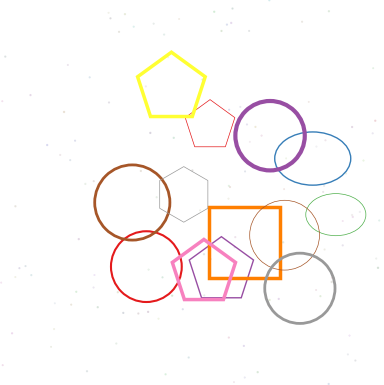[{"shape": "pentagon", "thickness": 0.5, "radius": 0.34, "center": [0.546, 0.674]}, {"shape": "circle", "thickness": 1.5, "radius": 0.46, "center": [0.38, 0.307]}, {"shape": "oval", "thickness": 1, "radius": 0.49, "center": [0.812, 0.588]}, {"shape": "oval", "thickness": 0.5, "radius": 0.39, "center": [0.872, 0.442]}, {"shape": "circle", "thickness": 3, "radius": 0.45, "center": [0.701, 0.648]}, {"shape": "pentagon", "thickness": 1, "radius": 0.44, "center": [0.575, 0.298]}, {"shape": "square", "thickness": 2.5, "radius": 0.46, "center": [0.635, 0.371]}, {"shape": "pentagon", "thickness": 2.5, "radius": 0.46, "center": [0.445, 0.772]}, {"shape": "circle", "thickness": 0.5, "radius": 0.45, "center": [0.739, 0.389]}, {"shape": "circle", "thickness": 2, "radius": 0.49, "center": [0.344, 0.474]}, {"shape": "pentagon", "thickness": 2.5, "radius": 0.43, "center": [0.53, 0.292]}, {"shape": "circle", "thickness": 2, "radius": 0.46, "center": [0.779, 0.251]}, {"shape": "hexagon", "thickness": 0.5, "radius": 0.36, "center": [0.477, 0.495]}]